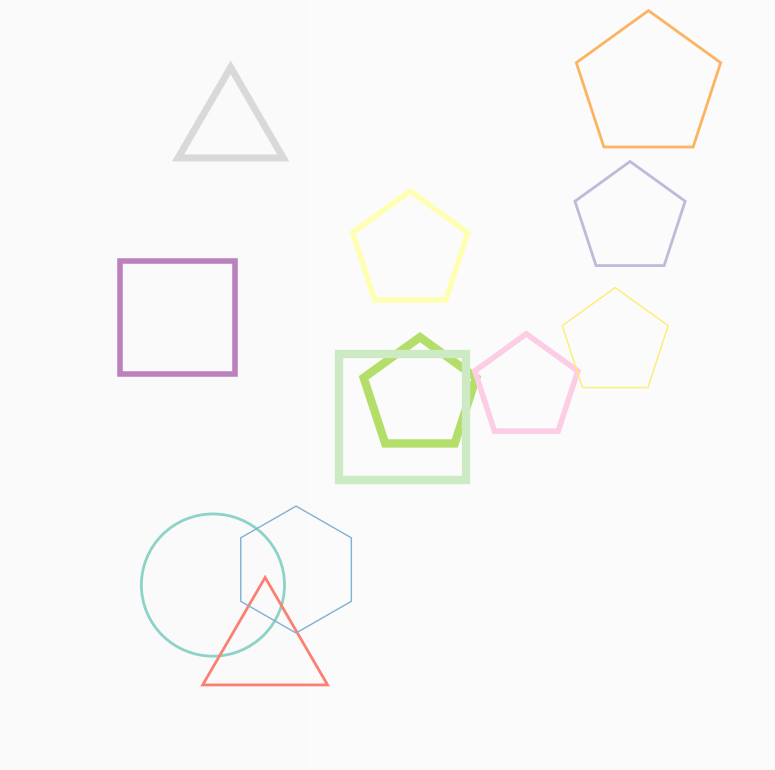[{"shape": "circle", "thickness": 1, "radius": 0.46, "center": [0.275, 0.24]}, {"shape": "pentagon", "thickness": 2, "radius": 0.39, "center": [0.529, 0.674]}, {"shape": "pentagon", "thickness": 1, "radius": 0.37, "center": [0.813, 0.716]}, {"shape": "triangle", "thickness": 1, "radius": 0.47, "center": [0.342, 0.157]}, {"shape": "hexagon", "thickness": 0.5, "radius": 0.41, "center": [0.382, 0.26]}, {"shape": "pentagon", "thickness": 1, "radius": 0.49, "center": [0.837, 0.888]}, {"shape": "pentagon", "thickness": 3, "radius": 0.38, "center": [0.542, 0.486]}, {"shape": "pentagon", "thickness": 2, "radius": 0.35, "center": [0.679, 0.497]}, {"shape": "triangle", "thickness": 2.5, "radius": 0.39, "center": [0.298, 0.834]}, {"shape": "square", "thickness": 2, "radius": 0.37, "center": [0.229, 0.588]}, {"shape": "square", "thickness": 3, "radius": 0.41, "center": [0.52, 0.459]}, {"shape": "pentagon", "thickness": 0.5, "radius": 0.36, "center": [0.794, 0.555]}]